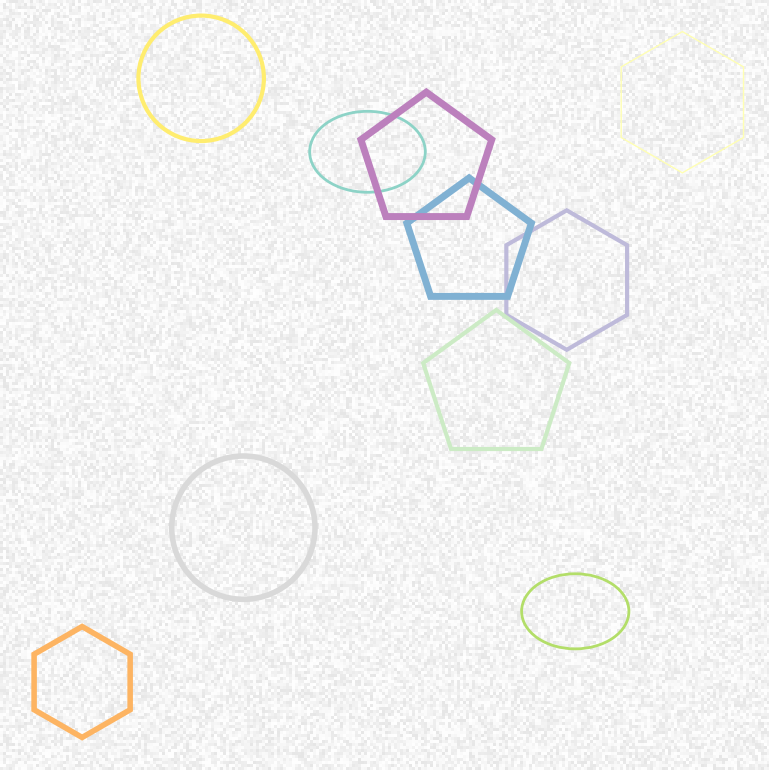[{"shape": "oval", "thickness": 1, "radius": 0.38, "center": [0.477, 0.803]}, {"shape": "hexagon", "thickness": 0.5, "radius": 0.46, "center": [0.886, 0.867]}, {"shape": "hexagon", "thickness": 1.5, "radius": 0.45, "center": [0.736, 0.636]}, {"shape": "pentagon", "thickness": 2.5, "radius": 0.43, "center": [0.609, 0.684]}, {"shape": "hexagon", "thickness": 2, "radius": 0.36, "center": [0.107, 0.114]}, {"shape": "oval", "thickness": 1, "radius": 0.35, "center": [0.747, 0.206]}, {"shape": "circle", "thickness": 2, "radius": 0.47, "center": [0.316, 0.315]}, {"shape": "pentagon", "thickness": 2.5, "radius": 0.45, "center": [0.554, 0.791]}, {"shape": "pentagon", "thickness": 1.5, "radius": 0.5, "center": [0.644, 0.498]}, {"shape": "circle", "thickness": 1.5, "radius": 0.41, "center": [0.261, 0.898]}]